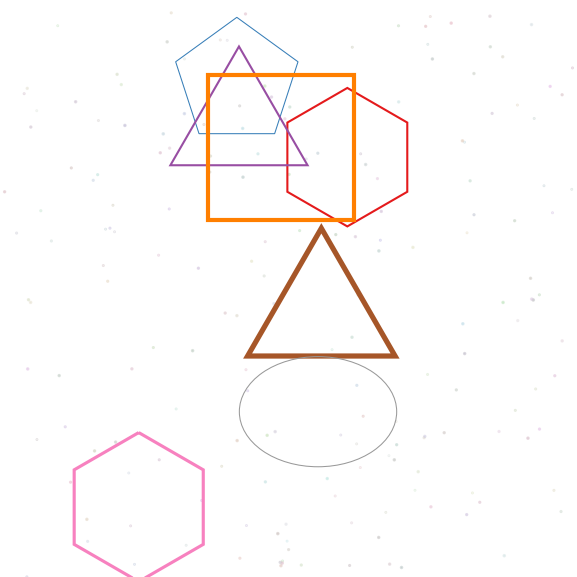[{"shape": "hexagon", "thickness": 1, "radius": 0.6, "center": [0.601, 0.727]}, {"shape": "pentagon", "thickness": 0.5, "radius": 0.56, "center": [0.41, 0.858]}, {"shape": "triangle", "thickness": 1, "radius": 0.69, "center": [0.414, 0.782]}, {"shape": "square", "thickness": 2, "radius": 0.63, "center": [0.487, 0.744]}, {"shape": "triangle", "thickness": 2.5, "radius": 0.74, "center": [0.556, 0.456]}, {"shape": "hexagon", "thickness": 1.5, "radius": 0.65, "center": [0.24, 0.121]}, {"shape": "oval", "thickness": 0.5, "radius": 0.68, "center": [0.551, 0.286]}]